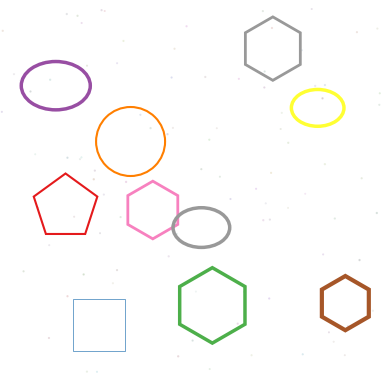[{"shape": "pentagon", "thickness": 1.5, "radius": 0.43, "center": [0.17, 0.463]}, {"shape": "square", "thickness": 0.5, "radius": 0.34, "center": [0.257, 0.156]}, {"shape": "hexagon", "thickness": 2.5, "radius": 0.49, "center": [0.552, 0.207]}, {"shape": "oval", "thickness": 2.5, "radius": 0.45, "center": [0.145, 0.777]}, {"shape": "circle", "thickness": 1.5, "radius": 0.45, "center": [0.339, 0.632]}, {"shape": "oval", "thickness": 2.5, "radius": 0.34, "center": [0.825, 0.72]}, {"shape": "hexagon", "thickness": 3, "radius": 0.35, "center": [0.897, 0.213]}, {"shape": "hexagon", "thickness": 2, "radius": 0.37, "center": [0.397, 0.455]}, {"shape": "hexagon", "thickness": 2, "radius": 0.41, "center": [0.709, 0.874]}, {"shape": "oval", "thickness": 2.5, "radius": 0.37, "center": [0.523, 0.409]}]